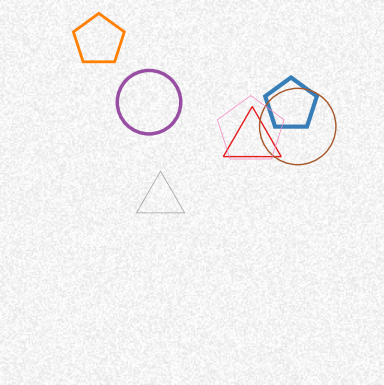[{"shape": "triangle", "thickness": 1, "radius": 0.43, "center": [0.655, 0.637]}, {"shape": "pentagon", "thickness": 3, "radius": 0.35, "center": [0.756, 0.728]}, {"shape": "circle", "thickness": 2.5, "radius": 0.41, "center": [0.387, 0.735]}, {"shape": "pentagon", "thickness": 2, "radius": 0.35, "center": [0.257, 0.896]}, {"shape": "circle", "thickness": 1, "radius": 0.5, "center": [0.773, 0.671]}, {"shape": "pentagon", "thickness": 0.5, "radius": 0.46, "center": [0.651, 0.661]}, {"shape": "triangle", "thickness": 0.5, "radius": 0.36, "center": [0.417, 0.483]}]